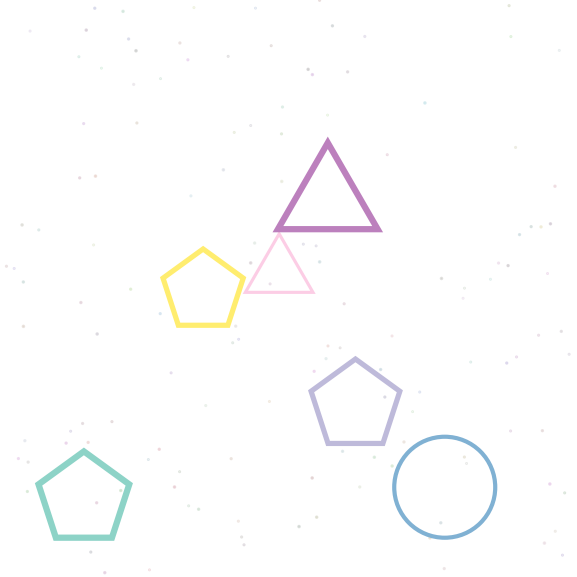[{"shape": "pentagon", "thickness": 3, "radius": 0.41, "center": [0.145, 0.135]}, {"shape": "pentagon", "thickness": 2.5, "radius": 0.4, "center": [0.616, 0.297]}, {"shape": "circle", "thickness": 2, "radius": 0.44, "center": [0.77, 0.155]}, {"shape": "triangle", "thickness": 1.5, "radius": 0.34, "center": [0.483, 0.527]}, {"shape": "triangle", "thickness": 3, "radius": 0.5, "center": [0.568, 0.652]}, {"shape": "pentagon", "thickness": 2.5, "radius": 0.37, "center": [0.352, 0.495]}]